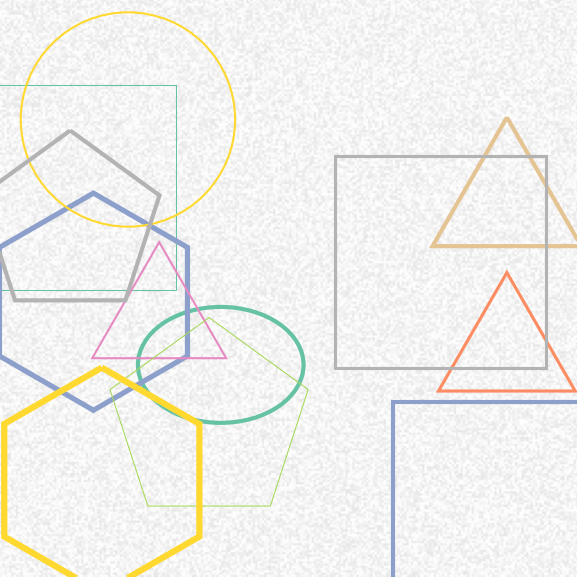[{"shape": "oval", "thickness": 2, "radius": 0.72, "center": [0.382, 0.367]}, {"shape": "square", "thickness": 0.5, "radius": 0.89, "center": [0.128, 0.675]}, {"shape": "triangle", "thickness": 1.5, "radius": 0.68, "center": [0.878, 0.39]}, {"shape": "square", "thickness": 2, "radius": 0.87, "center": [0.854, 0.128]}, {"shape": "hexagon", "thickness": 2.5, "radius": 0.94, "center": [0.162, 0.477]}, {"shape": "triangle", "thickness": 1, "radius": 0.67, "center": [0.276, 0.446]}, {"shape": "pentagon", "thickness": 0.5, "radius": 0.9, "center": [0.362, 0.269]}, {"shape": "circle", "thickness": 1, "radius": 0.93, "center": [0.222, 0.792]}, {"shape": "hexagon", "thickness": 3, "radius": 0.98, "center": [0.176, 0.168]}, {"shape": "triangle", "thickness": 2, "radius": 0.74, "center": [0.878, 0.647]}, {"shape": "square", "thickness": 1.5, "radius": 0.92, "center": [0.763, 0.545]}, {"shape": "pentagon", "thickness": 2, "radius": 0.81, "center": [0.122, 0.611]}]